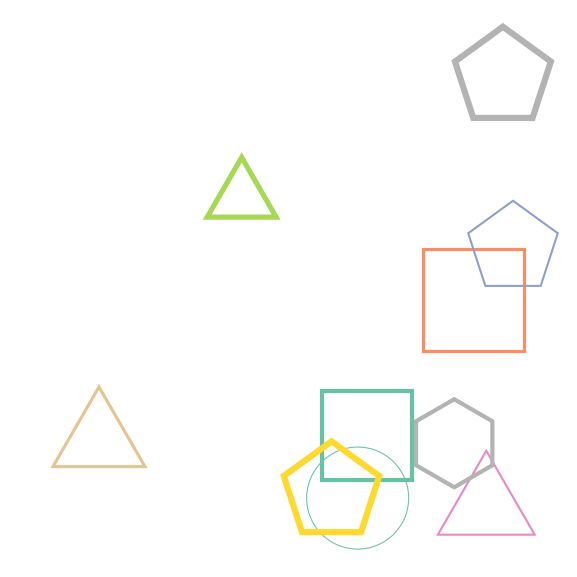[{"shape": "circle", "thickness": 0.5, "radius": 0.44, "center": [0.619, 0.137]}, {"shape": "square", "thickness": 2, "radius": 0.39, "center": [0.636, 0.245]}, {"shape": "square", "thickness": 1.5, "radius": 0.44, "center": [0.82, 0.48]}, {"shape": "pentagon", "thickness": 1, "radius": 0.41, "center": [0.888, 0.57]}, {"shape": "triangle", "thickness": 1, "radius": 0.48, "center": [0.842, 0.122]}, {"shape": "triangle", "thickness": 2.5, "radius": 0.34, "center": [0.418, 0.658]}, {"shape": "pentagon", "thickness": 3, "radius": 0.43, "center": [0.574, 0.148]}, {"shape": "triangle", "thickness": 1.5, "radius": 0.46, "center": [0.171, 0.237]}, {"shape": "pentagon", "thickness": 3, "radius": 0.44, "center": [0.871, 0.866]}, {"shape": "hexagon", "thickness": 2, "radius": 0.38, "center": [0.787, 0.232]}]